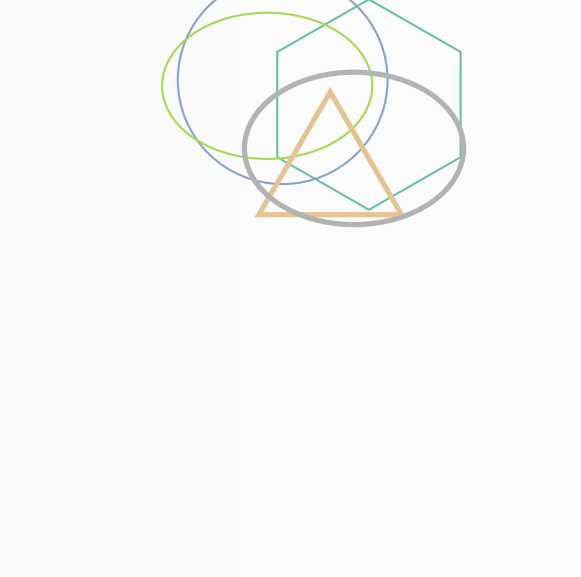[{"shape": "hexagon", "thickness": 1, "radius": 0.91, "center": [0.635, 0.818]}, {"shape": "circle", "thickness": 1, "radius": 0.9, "center": [0.486, 0.861]}, {"shape": "oval", "thickness": 1, "radius": 0.9, "center": [0.46, 0.851]}, {"shape": "triangle", "thickness": 2.5, "radius": 0.71, "center": [0.568, 0.698]}, {"shape": "oval", "thickness": 2.5, "radius": 0.94, "center": [0.609, 0.742]}]